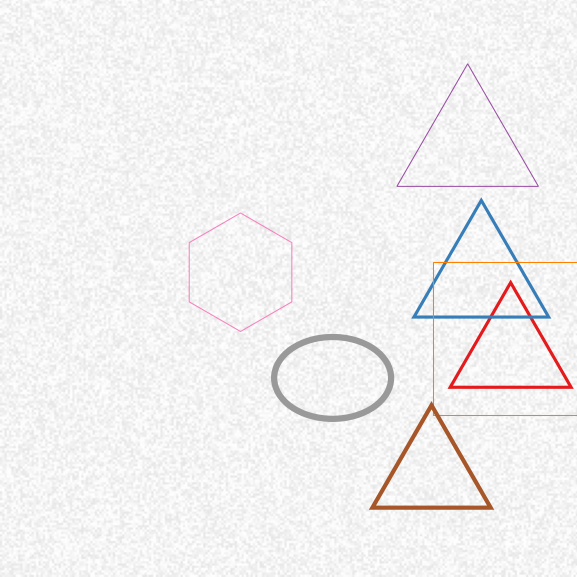[{"shape": "triangle", "thickness": 1.5, "radius": 0.6, "center": [0.884, 0.389]}, {"shape": "triangle", "thickness": 1.5, "radius": 0.67, "center": [0.833, 0.517]}, {"shape": "triangle", "thickness": 0.5, "radius": 0.71, "center": [0.81, 0.747]}, {"shape": "square", "thickness": 0.5, "radius": 0.67, "center": [0.883, 0.413]}, {"shape": "triangle", "thickness": 2, "radius": 0.59, "center": [0.747, 0.179]}, {"shape": "hexagon", "thickness": 0.5, "radius": 0.51, "center": [0.416, 0.528]}, {"shape": "oval", "thickness": 3, "radius": 0.51, "center": [0.576, 0.345]}]